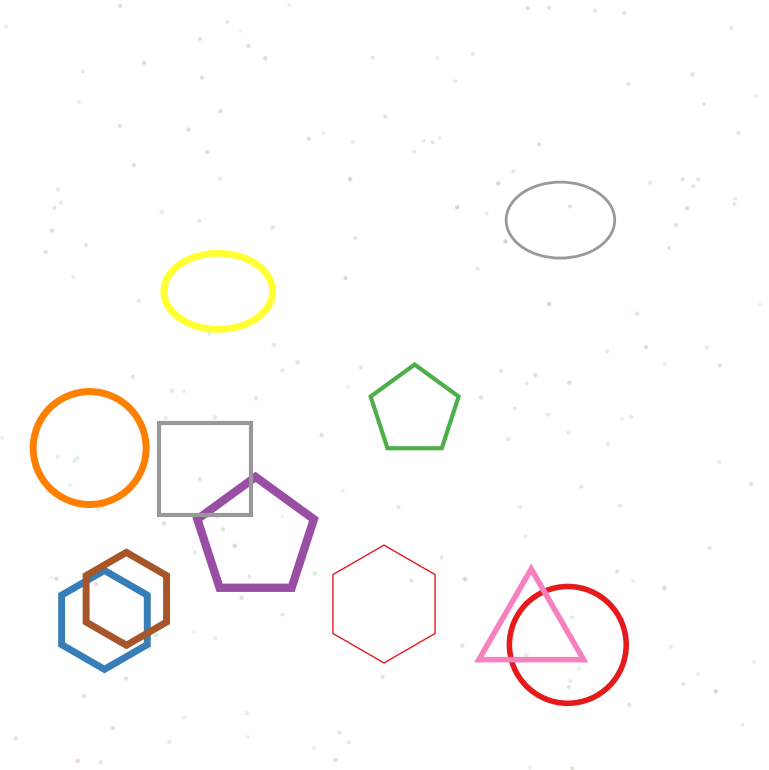[{"shape": "circle", "thickness": 2, "radius": 0.38, "center": [0.737, 0.162]}, {"shape": "hexagon", "thickness": 0.5, "radius": 0.38, "center": [0.499, 0.216]}, {"shape": "hexagon", "thickness": 2.5, "radius": 0.32, "center": [0.136, 0.195]}, {"shape": "pentagon", "thickness": 1.5, "radius": 0.3, "center": [0.538, 0.466]}, {"shape": "pentagon", "thickness": 3, "radius": 0.4, "center": [0.332, 0.301]}, {"shape": "circle", "thickness": 2.5, "radius": 0.37, "center": [0.116, 0.418]}, {"shape": "oval", "thickness": 2.5, "radius": 0.35, "center": [0.283, 0.622]}, {"shape": "hexagon", "thickness": 2.5, "radius": 0.3, "center": [0.164, 0.222]}, {"shape": "triangle", "thickness": 2, "radius": 0.39, "center": [0.69, 0.183]}, {"shape": "oval", "thickness": 1, "radius": 0.35, "center": [0.728, 0.714]}, {"shape": "square", "thickness": 1.5, "radius": 0.3, "center": [0.266, 0.391]}]